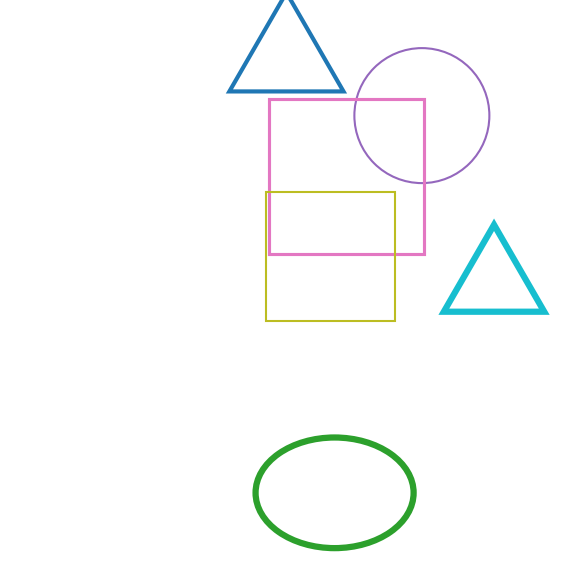[{"shape": "triangle", "thickness": 2, "radius": 0.57, "center": [0.496, 0.898]}, {"shape": "oval", "thickness": 3, "radius": 0.68, "center": [0.579, 0.146]}, {"shape": "circle", "thickness": 1, "radius": 0.58, "center": [0.731, 0.799]}, {"shape": "square", "thickness": 1.5, "radius": 0.67, "center": [0.6, 0.693]}, {"shape": "square", "thickness": 1, "radius": 0.56, "center": [0.572, 0.555]}, {"shape": "triangle", "thickness": 3, "radius": 0.5, "center": [0.855, 0.51]}]